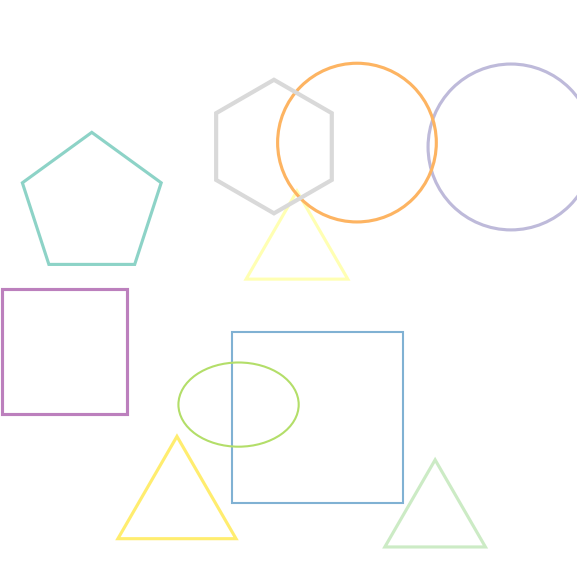[{"shape": "pentagon", "thickness": 1.5, "radius": 0.63, "center": [0.159, 0.644]}, {"shape": "triangle", "thickness": 1.5, "radius": 0.51, "center": [0.514, 0.567]}, {"shape": "circle", "thickness": 1.5, "radius": 0.72, "center": [0.885, 0.745]}, {"shape": "square", "thickness": 1, "radius": 0.74, "center": [0.55, 0.276]}, {"shape": "circle", "thickness": 1.5, "radius": 0.69, "center": [0.618, 0.752]}, {"shape": "oval", "thickness": 1, "radius": 0.52, "center": [0.413, 0.299]}, {"shape": "hexagon", "thickness": 2, "radius": 0.58, "center": [0.474, 0.745]}, {"shape": "square", "thickness": 1.5, "radius": 0.54, "center": [0.112, 0.391]}, {"shape": "triangle", "thickness": 1.5, "radius": 0.5, "center": [0.753, 0.102]}, {"shape": "triangle", "thickness": 1.5, "radius": 0.59, "center": [0.306, 0.125]}]